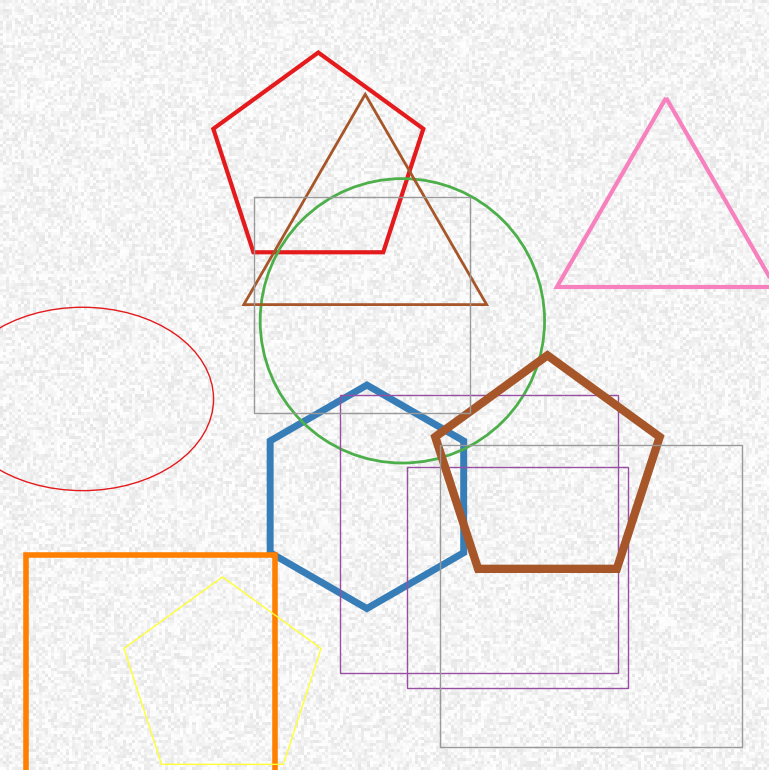[{"shape": "pentagon", "thickness": 1.5, "radius": 0.72, "center": [0.413, 0.788]}, {"shape": "oval", "thickness": 0.5, "radius": 0.85, "center": [0.107, 0.482]}, {"shape": "hexagon", "thickness": 2.5, "radius": 0.73, "center": [0.477, 0.355]}, {"shape": "circle", "thickness": 1, "radius": 0.92, "center": [0.523, 0.583]}, {"shape": "square", "thickness": 0.5, "radius": 0.72, "center": [0.672, 0.25]}, {"shape": "square", "thickness": 0.5, "radius": 0.9, "center": [0.622, 0.307]}, {"shape": "square", "thickness": 2, "radius": 0.81, "center": [0.196, 0.118]}, {"shape": "pentagon", "thickness": 0.5, "radius": 0.67, "center": [0.289, 0.116]}, {"shape": "pentagon", "thickness": 3, "radius": 0.77, "center": [0.711, 0.385]}, {"shape": "triangle", "thickness": 1, "radius": 0.91, "center": [0.474, 0.695]}, {"shape": "triangle", "thickness": 1.5, "radius": 0.82, "center": [0.865, 0.709]}, {"shape": "square", "thickness": 0.5, "radius": 0.7, "center": [0.47, 0.604]}, {"shape": "square", "thickness": 0.5, "radius": 0.98, "center": [0.767, 0.226]}]